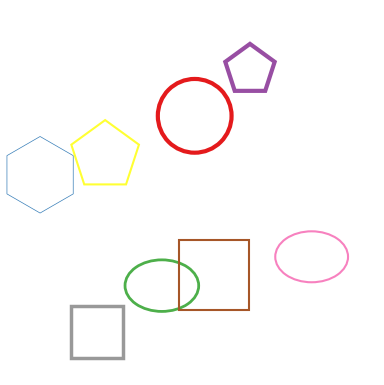[{"shape": "circle", "thickness": 3, "radius": 0.48, "center": [0.506, 0.699]}, {"shape": "hexagon", "thickness": 0.5, "radius": 0.5, "center": [0.104, 0.546]}, {"shape": "oval", "thickness": 2, "radius": 0.48, "center": [0.42, 0.258]}, {"shape": "pentagon", "thickness": 3, "radius": 0.34, "center": [0.649, 0.819]}, {"shape": "pentagon", "thickness": 1.5, "radius": 0.46, "center": [0.273, 0.596]}, {"shape": "square", "thickness": 1.5, "radius": 0.45, "center": [0.555, 0.286]}, {"shape": "oval", "thickness": 1.5, "radius": 0.47, "center": [0.809, 0.333]}, {"shape": "square", "thickness": 2.5, "radius": 0.34, "center": [0.252, 0.137]}]